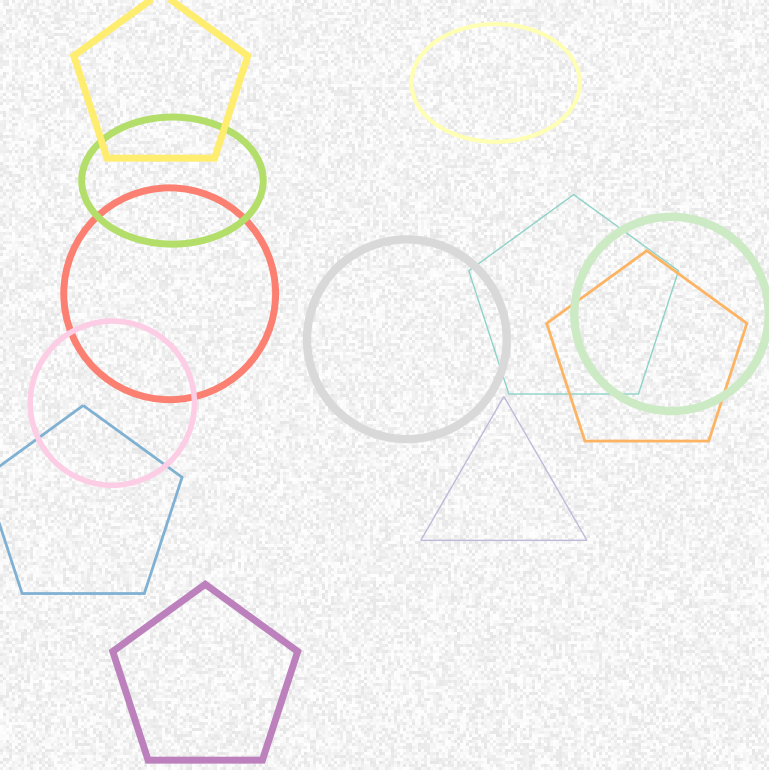[{"shape": "pentagon", "thickness": 0.5, "radius": 0.72, "center": [0.745, 0.604]}, {"shape": "oval", "thickness": 1.5, "radius": 0.55, "center": [0.644, 0.892]}, {"shape": "triangle", "thickness": 0.5, "radius": 0.62, "center": [0.654, 0.361]}, {"shape": "circle", "thickness": 2.5, "radius": 0.69, "center": [0.22, 0.618]}, {"shape": "pentagon", "thickness": 1, "radius": 0.68, "center": [0.108, 0.338]}, {"shape": "pentagon", "thickness": 1, "radius": 0.68, "center": [0.84, 0.538]}, {"shape": "oval", "thickness": 2.5, "radius": 0.59, "center": [0.224, 0.765]}, {"shape": "circle", "thickness": 2, "radius": 0.53, "center": [0.146, 0.476]}, {"shape": "circle", "thickness": 3, "radius": 0.65, "center": [0.528, 0.559]}, {"shape": "pentagon", "thickness": 2.5, "radius": 0.63, "center": [0.267, 0.115]}, {"shape": "circle", "thickness": 3, "radius": 0.63, "center": [0.872, 0.592]}, {"shape": "pentagon", "thickness": 2.5, "radius": 0.59, "center": [0.209, 0.891]}]